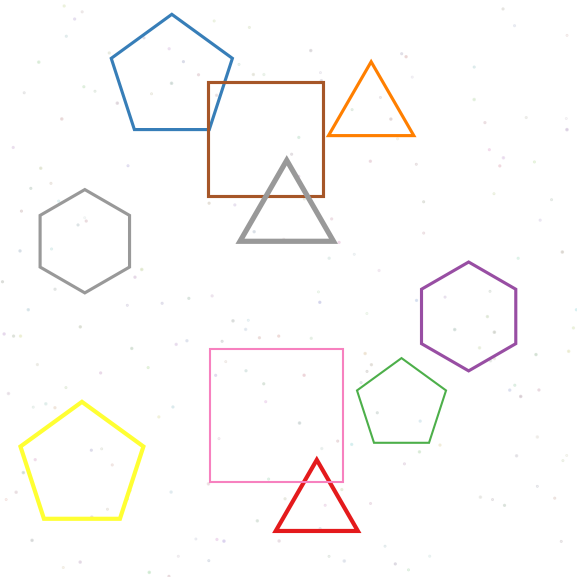[{"shape": "triangle", "thickness": 2, "radius": 0.41, "center": [0.549, 0.121]}, {"shape": "pentagon", "thickness": 1.5, "radius": 0.55, "center": [0.298, 0.864]}, {"shape": "pentagon", "thickness": 1, "radius": 0.41, "center": [0.695, 0.298]}, {"shape": "hexagon", "thickness": 1.5, "radius": 0.47, "center": [0.812, 0.451]}, {"shape": "triangle", "thickness": 1.5, "radius": 0.43, "center": [0.643, 0.807]}, {"shape": "pentagon", "thickness": 2, "radius": 0.56, "center": [0.142, 0.191]}, {"shape": "square", "thickness": 1.5, "radius": 0.49, "center": [0.46, 0.759]}, {"shape": "square", "thickness": 1, "radius": 0.58, "center": [0.479, 0.28]}, {"shape": "triangle", "thickness": 2.5, "radius": 0.47, "center": [0.497, 0.628]}, {"shape": "hexagon", "thickness": 1.5, "radius": 0.45, "center": [0.147, 0.581]}]